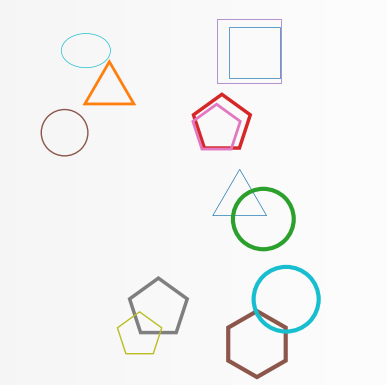[{"shape": "triangle", "thickness": 0.5, "radius": 0.4, "center": [0.619, 0.48]}, {"shape": "square", "thickness": 0.5, "radius": 0.33, "center": [0.657, 0.864]}, {"shape": "triangle", "thickness": 2, "radius": 0.37, "center": [0.282, 0.767]}, {"shape": "circle", "thickness": 3, "radius": 0.39, "center": [0.68, 0.431]}, {"shape": "pentagon", "thickness": 2.5, "radius": 0.39, "center": [0.573, 0.678]}, {"shape": "square", "thickness": 0.5, "radius": 0.41, "center": [0.643, 0.867]}, {"shape": "circle", "thickness": 1, "radius": 0.3, "center": [0.167, 0.655]}, {"shape": "hexagon", "thickness": 3, "radius": 0.43, "center": [0.663, 0.106]}, {"shape": "pentagon", "thickness": 2, "radius": 0.32, "center": [0.559, 0.665]}, {"shape": "pentagon", "thickness": 2.5, "radius": 0.39, "center": [0.409, 0.199]}, {"shape": "pentagon", "thickness": 1, "radius": 0.3, "center": [0.36, 0.13]}, {"shape": "oval", "thickness": 0.5, "radius": 0.32, "center": [0.222, 0.868]}, {"shape": "circle", "thickness": 3, "radius": 0.42, "center": [0.738, 0.223]}]